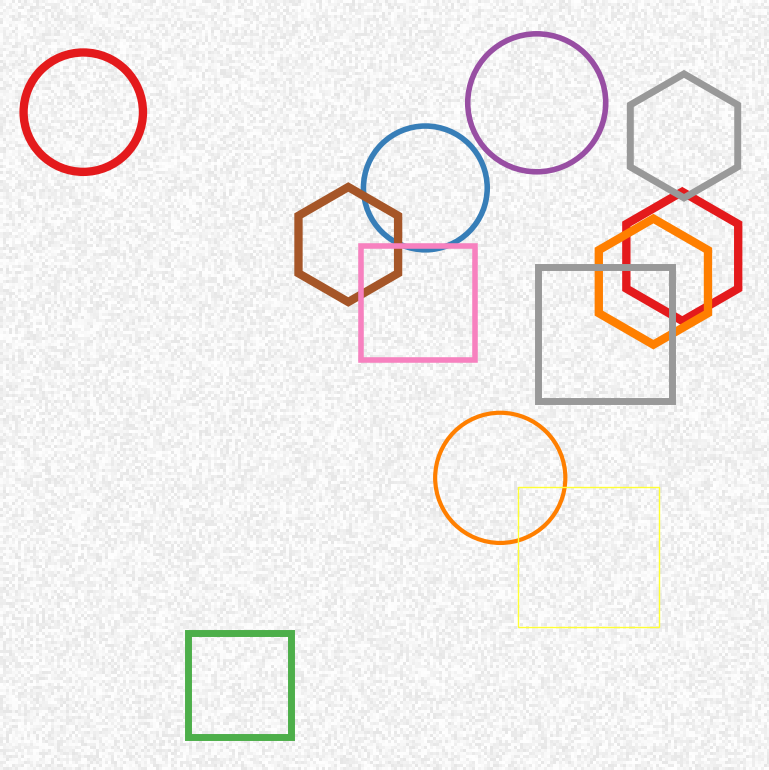[{"shape": "hexagon", "thickness": 3, "radius": 0.42, "center": [0.886, 0.667]}, {"shape": "circle", "thickness": 3, "radius": 0.39, "center": [0.108, 0.854]}, {"shape": "circle", "thickness": 2, "radius": 0.4, "center": [0.552, 0.756]}, {"shape": "square", "thickness": 2.5, "radius": 0.34, "center": [0.311, 0.11]}, {"shape": "circle", "thickness": 2, "radius": 0.45, "center": [0.697, 0.866]}, {"shape": "circle", "thickness": 1.5, "radius": 0.42, "center": [0.65, 0.379]}, {"shape": "hexagon", "thickness": 3, "radius": 0.41, "center": [0.849, 0.634]}, {"shape": "square", "thickness": 0.5, "radius": 0.46, "center": [0.764, 0.277]}, {"shape": "hexagon", "thickness": 3, "radius": 0.37, "center": [0.452, 0.682]}, {"shape": "square", "thickness": 2, "radius": 0.37, "center": [0.542, 0.607]}, {"shape": "hexagon", "thickness": 2.5, "radius": 0.4, "center": [0.888, 0.823]}, {"shape": "square", "thickness": 2.5, "radius": 0.43, "center": [0.785, 0.566]}]